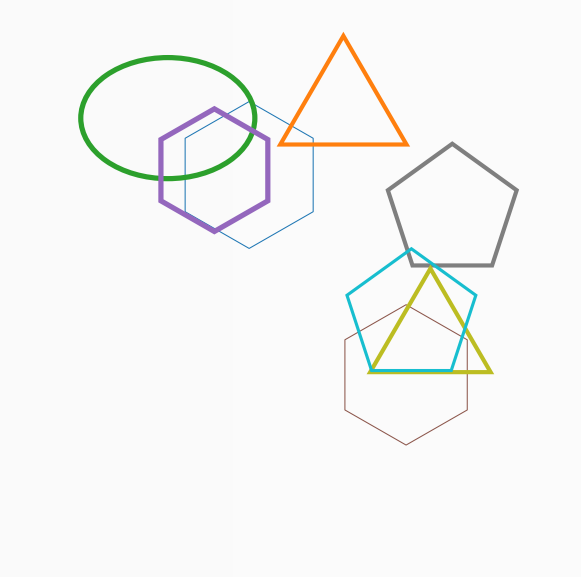[{"shape": "hexagon", "thickness": 0.5, "radius": 0.64, "center": [0.429, 0.696]}, {"shape": "triangle", "thickness": 2, "radius": 0.63, "center": [0.591, 0.812]}, {"shape": "oval", "thickness": 2.5, "radius": 0.75, "center": [0.289, 0.795]}, {"shape": "hexagon", "thickness": 2.5, "radius": 0.53, "center": [0.369, 0.704]}, {"shape": "hexagon", "thickness": 0.5, "radius": 0.61, "center": [0.699, 0.35]}, {"shape": "pentagon", "thickness": 2, "radius": 0.58, "center": [0.778, 0.634]}, {"shape": "triangle", "thickness": 2, "radius": 0.6, "center": [0.74, 0.415]}, {"shape": "pentagon", "thickness": 1.5, "radius": 0.58, "center": [0.708, 0.452]}]